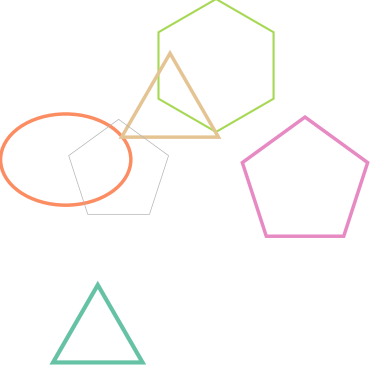[{"shape": "triangle", "thickness": 3, "radius": 0.67, "center": [0.254, 0.126]}, {"shape": "oval", "thickness": 2.5, "radius": 0.85, "center": [0.171, 0.586]}, {"shape": "pentagon", "thickness": 2.5, "radius": 0.86, "center": [0.792, 0.525]}, {"shape": "hexagon", "thickness": 1.5, "radius": 0.86, "center": [0.561, 0.83]}, {"shape": "triangle", "thickness": 2.5, "radius": 0.73, "center": [0.442, 0.716]}, {"shape": "pentagon", "thickness": 0.5, "radius": 0.68, "center": [0.308, 0.554]}]